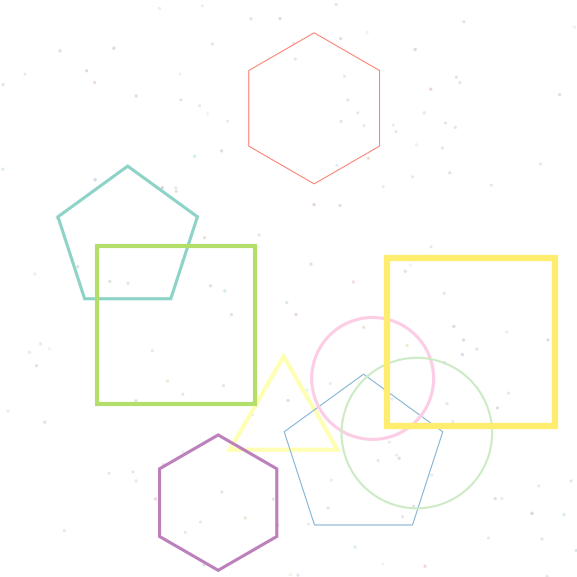[{"shape": "pentagon", "thickness": 1.5, "radius": 0.63, "center": [0.221, 0.585]}, {"shape": "triangle", "thickness": 2, "radius": 0.54, "center": [0.491, 0.274]}, {"shape": "hexagon", "thickness": 0.5, "radius": 0.65, "center": [0.544, 0.812]}, {"shape": "pentagon", "thickness": 0.5, "radius": 0.72, "center": [0.629, 0.207]}, {"shape": "square", "thickness": 2, "radius": 0.68, "center": [0.304, 0.436]}, {"shape": "circle", "thickness": 1.5, "radius": 0.53, "center": [0.645, 0.344]}, {"shape": "hexagon", "thickness": 1.5, "radius": 0.59, "center": [0.378, 0.129]}, {"shape": "circle", "thickness": 1, "radius": 0.65, "center": [0.722, 0.249]}, {"shape": "square", "thickness": 3, "radius": 0.73, "center": [0.816, 0.407]}]